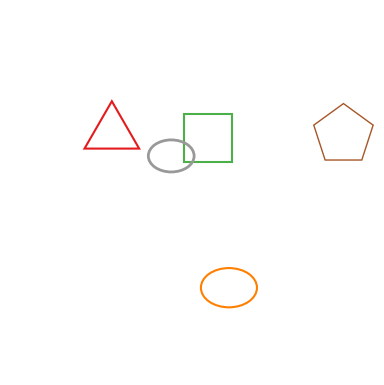[{"shape": "triangle", "thickness": 1.5, "radius": 0.41, "center": [0.29, 0.655]}, {"shape": "square", "thickness": 1.5, "radius": 0.31, "center": [0.539, 0.642]}, {"shape": "oval", "thickness": 1.5, "radius": 0.36, "center": [0.595, 0.253]}, {"shape": "pentagon", "thickness": 1, "radius": 0.41, "center": [0.892, 0.65]}, {"shape": "oval", "thickness": 2, "radius": 0.3, "center": [0.445, 0.595]}]